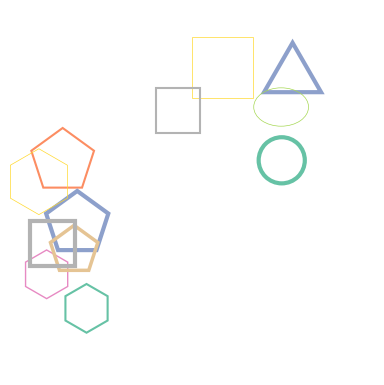[{"shape": "circle", "thickness": 3, "radius": 0.3, "center": [0.732, 0.584]}, {"shape": "hexagon", "thickness": 1.5, "radius": 0.32, "center": [0.225, 0.199]}, {"shape": "pentagon", "thickness": 1.5, "radius": 0.43, "center": [0.163, 0.582]}, {"shape": "triangle", "thickness": 3, "radius": 0.43, "center": [0.76, 0.803]}, {"shape": "pentagon", "thickness": 3, "radius": 0.42, "center": [0.201, 0.419]}, {"shape": "hexagon", "thickness": 1, "radius": 0.32, "center": [0.121, 0.288]}, {"shape": "oval", "thickness": 0.5, "radius": 0.36, "center": [0.73, 0.722]}, {"shape": "hexagon", "thickness": 0.5, "radius": 0.43, "center": [0.101, 0.528]}, {"shape": "square", "thickness": 0.5, "radius": 0.39, "center": [0.578, 0.824]}, {"shape": "pentagon", "thickness": 2.5, "radius": 0.32, "center": [0.193, 0.35]}, {"shape": "square", "thickness": 3, "radius": 0.29, "center": [0.136, 0.367]}, {"shape": "square", "thickness": 1.5, "radius": 0.29, "center": [0.463, 0.714]}]